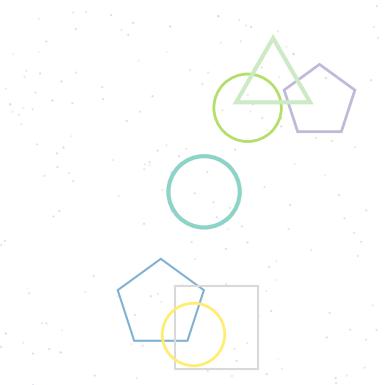[{"shape": "circle", "thickness": 3, "radius": 0.46, "center": [0.53, 0.502]}, {"shape": "pentagon", "thickness": 2, "radius": 0.48, "center": [0.83, 0.736]}, {"shape": "pentagon", "thickness": 1.5, "radius": 0.59, "center": [0.418, 0.21]}, {"shape": "circle", "thickness": 2, "radius": 0.44, "center": [0.643, 0.72]}, {"shape": "square", "thickness": 1.5, "radius": 0.54, "center": [0.563, 0.15]}, {"shape": "triangle", "thickness": 3, "radius": 0.55, "center": [0.709, 0.79]}, {"shape": "circle", "thickness": 2, "radius": 0.41, "center": [0.503, 0.131]}]